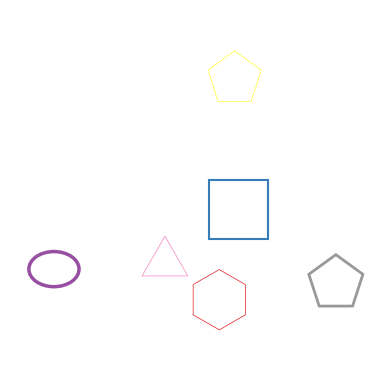[{"shape": "hexagon", "thickness": 0.5, "radius": 0.39, "center": [0.57, 0.222]}, {"shape": "square", "thickness": 1.5, "radius": 0.38, "center": [0.62, 0.457]}, {"shape": "oval", "thickness": 2.5, "radius": 0.33, "center": [0.14, 0.301]}, {"shape": "pentagon", "thickness": 0.5, "radius": 0.36, "center": [0.609, 0.795]}, {"shape": "triangle", "thickness": 0.5, "radius": 0.34, "center": [0.428, 0.318]}, {"shape": "pentagon", "thickness": 2, "radius": 0.37, "center": [0.872, 0.265]}]